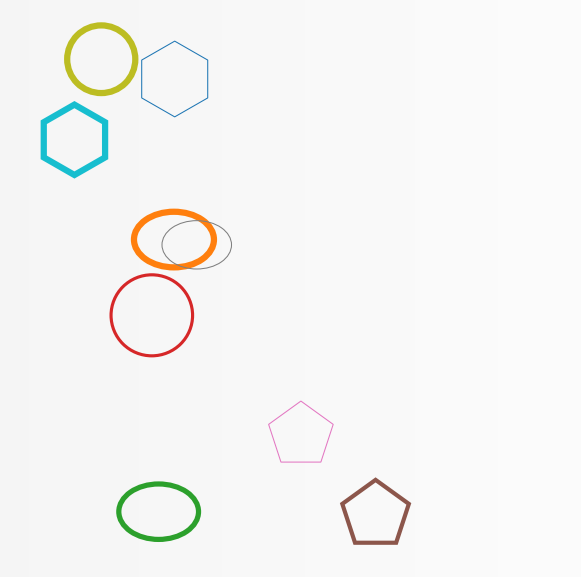[{"shape": "hexagon", "thickness": 0.5, "radius": 0.33, "center": [0.301, 0.862]}, {"shape": "oval", "thickness": 3, "radius": 0.34, "center": [0.299, 0.584]}, {"shape": "oval", "thickness": 2.5, "radius": 0.34, "center": [0.273, 0.113]}, {"shape": "circle", "thickness": 1.5, "radius": 0.35, "center": [0.261, 0.453]}, {"shape": "pentagon", "thickness": 2, "radius": 0.3, "center": [0.646, 0.108]}, {"shape": "pentagon", "thickness": 0.5, "radius": 0.29, "center": [0.518, 0.246]}, {"shape": "oval", "thickness": 0.5, "radius": 0.3, "center": [0.339, 0.575]}, {"shape": "circle", "thickness": 3, "radius": 0.29, "center": [0.174, 0.897]}, {"shape": "hexagon", "thickness": 3, "radius": 0.3, "center": [0.128, 0.757]}]